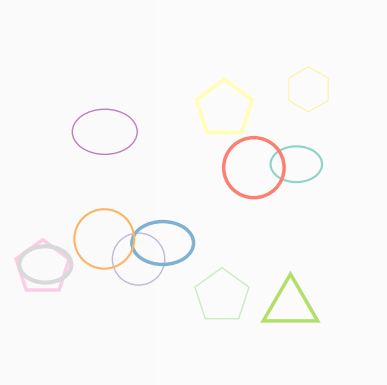[{"shape": "oval", "thickness": 1.5, "radius": 0.33, "center": [0.765, 0.573]}, {"shape": "pentagon", "thickness": 2.5, "radius": 0.38, "center": [0.579, 0.718]}, {"shape": "circle", "thickness": 1, "radius": 0.34, "center": [0.358, 0.327]}, {"shape": "circle", "thickness": 2.5, "radius": 0.39, "center": [0.655, 0.565]}, {"shape": "oval", "thickness": 2.5, "radius": 0.4, "center": [0.42, 0.369]}, {"shape": "circle", "thickness": 1.5, "radius": 0.39, "center": [0.269, 0.379]}, {"shape": "triangle", "thickness": 2.5, "radius": 0.41, "center": [0.75, 0.207]}, {"shape": "pentagon", "thickness": 2.5, "radius": 0.36, "center": [0.11, 0.305]}, {"shape": "oval", "thickness": 3, "radius": 0.34, "center": [0.117, 0.313]}, {"shape": "oval", "thickness": 1, "radius": 0.42, "center": [0.27, 0.658]}, {"shape": "pentagon", "thickness": 1, "radius": 0.37, "center": [0.573, 0.232]}, {"shape": "hexagon", "thickness": 0.5, "radius": 0.29, "center": [0.796, 0.768]}]